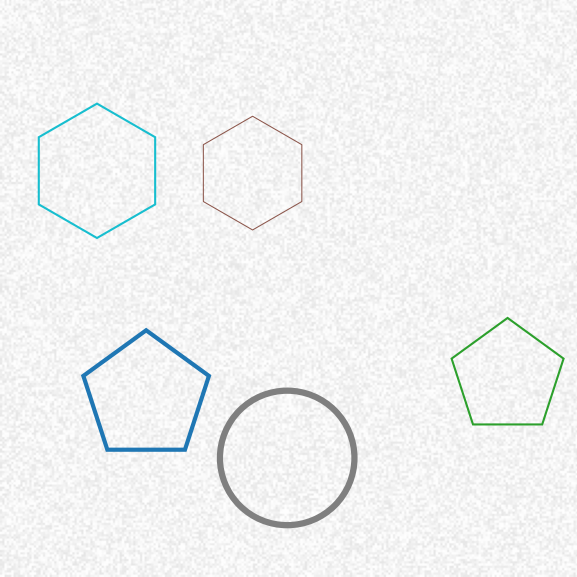[{"shape": "pentagon", "thickness": 2, "radius": 0.57, "center": [0.253, 0.313]}, {"shape": "pentagon", "thickness": 1, "radius": 0.51, "center": [0.879, 0.347]}, {"shape": "hexagon", "thickness": 0.5, "radius": 0.49, "center": [0.437, 0.699]}, {"shape": "circle", "thickness": 3, "radius": 0.58, "center": [0.497, 0.206]}, {"shape": "hexagon", "thickness": 1, "radius": 0.58, "center": [0.168, 0.703]}]